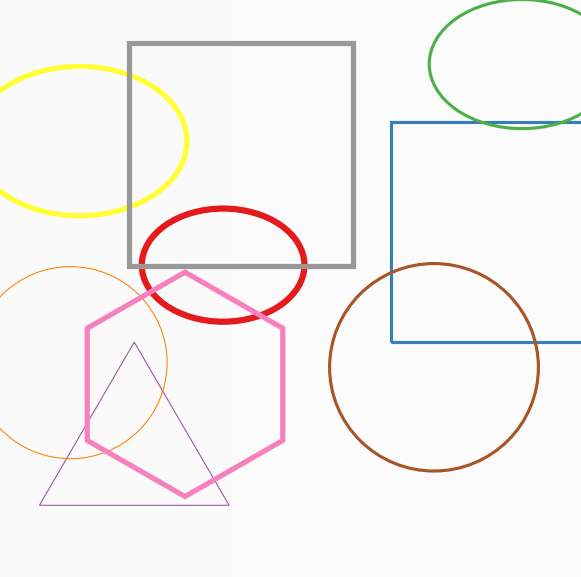[{"shape": "oval", "thickness": 3, "radius": 0.7, "center": [0.384, 0.54]}, {"shape": "square", "thickness": 1.5, "radius": 0.96, "center": [0.864, 0.598]}, {"shape": "oval", "thickness": 1.5, "radius": 0.8, "center": [0.898, 0.888]}, {"shape": "triangle", "thickness": 0.5, "radius": 0.94, "center": [0.231, 0.218]}, {"shape": "circle", "thickness": 0.5, "radius": 0.83, "center": [0.121, 0.371]}, {"shape": "oval", "thickness": 2.5, "radius": 0.92, "center": [0.137, 0.755]}, {"shape": "circle", "thickness": 1.5, "radius": 0.9, "center": [0.747, 0.363]}, {"shape": "hexagon", "thickness": 2.5, "radius": 0.97, "center": [0.318, 0.334]}, {"shape": "square", "thickness": 2.5, "radius": 0.96, "center": [0.414, 0.731]}]